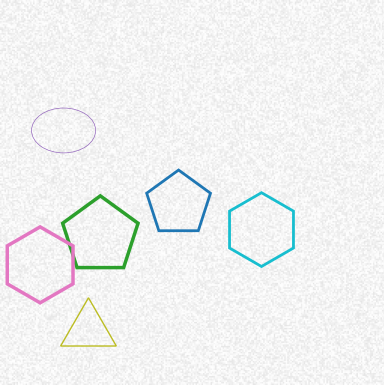[{"shape": "pentagon", "thickness": 2, "radius": 0.44, "center": [0.464, 0.471]}, {"shape": "pentagon", "thickness": 2.5, "radius": 0.51, "center": [0.261, 0.388]}, {"shape": "oval", "thickness": 0.5, "radius": 0.42, "center": [0.165, 0.661]}, {"shape": "hexagon", "thickness": 2.5, "radius": 0.49, "center": [0.104, 0.312]}, {"shape": "triangle", "thickness": 1, "radius": 0.42, "center": [0.23, 0.143]}, {"shape": "hexagon", "thickness": 2, "radius": 0.48, "center": [0.679, 0.404]}]